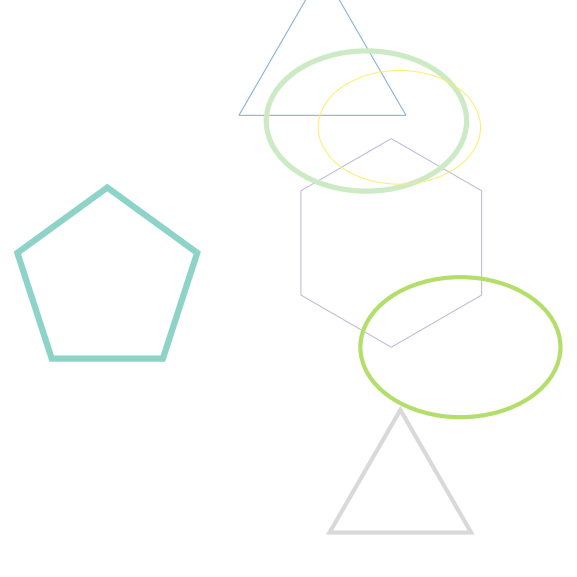[{"shape": "pentagon", "thickness": 3, "radius": 0.82, "center": [0.186, 0.511]}, {"shape": "hexagon", "thickness": 0.5, "radius": 0.9, "center": [0.678, 0.578]}, {"shape": "triangle", "thickness": 0.5, "radius": 0.83, "center": [0.558, 0.883]}, {"shape": "oval", "thickness": 2, "radius": 0.87, "center": [0.797, 0.398]}, {"shape": "triangle", "thickness": 2, "radius": 0.71, "center": [0.693, 0.148]}, {"shape": "oval", "thickness": 2.5, "radius": 0.87, "center": [0.635, 0.79]}, {"shape": "oval", "thickness": 0.5, "radius": 0.7, "center": [0.691, 0.779]}]